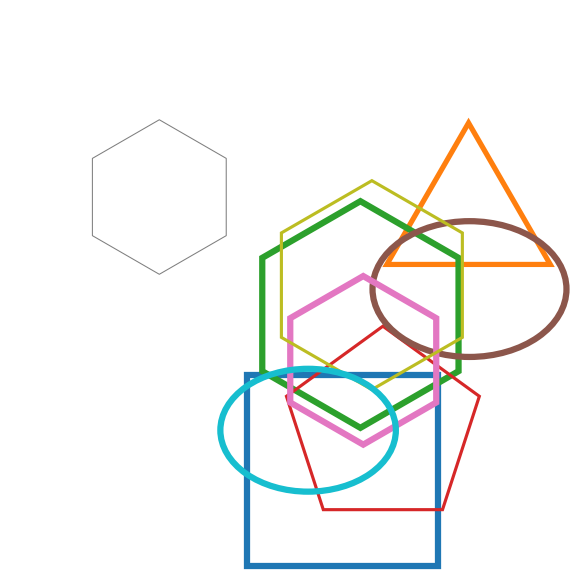[{"shape": "square", "thickness": 3, "radius": 0.83, "center": [0.593, 0.185]}, {"shape": "triangle", "thickness": 2.5, "radius": 0.82, "center": [0.811, 0.623]}, {"shape": "hexagon", "thickness": 3, "radius": 0.98, "center": [0.624, 0.455]}, {"shape": "pentagon", "thickness": 1.5, "radius": 0.88, "center": [0.663, 0.259]}, {"shape": "oval", "thickness": 3, "radius": 0.84, "center": [0.813, 0.499]}, {"shape": "hexagon", "thickness": 3, "radius": 0.73, "center": [0.629, 0.375]}, {"shape": "hexagon", "thickness": 0.5, "radius": 0.67, "center": [0.276, 0.658]}, {"shape": "hexagon", "thickness": 1.5, "radius": 0.9, "center": [0.644, 0.505]}, {"shape": "oval", "thickness": 3, "radius": 0.76, "center": [0.534, 0.254]}]